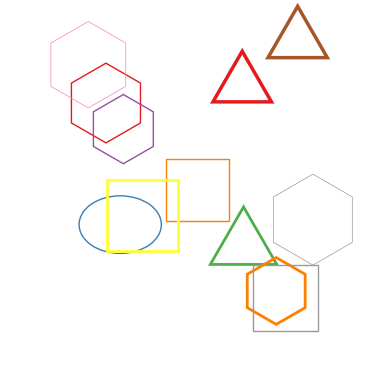[{"shape": "triangle", "thickness": 2.5, "radius": 0.44, "center": [0.629, 0.779]}, {"shape": "hexagon", "thickness": 1, "radius": 0.52, "center": [0.275, 0.732]}, {"shape": "oval", "thickness": 1, "radius": 0.53, "center": [0.312, 0.417]}, {"shape": "triangle", "thickness": 2, "radius": 0.5, "center": [0.633, 0.363]}, {"shape": "hexagon", "thickness": 1, "radius": 0.45, "center": [0.32, 0.665]}, {"shape": "hexagon", "thickness": 2, "radius": 0.43, "center": [0.717, 0.244]}, {"shape": "square", "thickness": 1, "radius": 0.41, "center": [0.513, 0.507]}, {"shape": "square", "thickness": 2, "radius": 0.46, "center": [0.371, 0.44]}, {"shape": "triangle", "thickness": 2.5, "radius": 0.44, "center": [0.773, 0.895]}, {"shape": "hexagon", "thickness": 0.5, "radius": 0.56, "center": [0.229, 0.832]}, {"shape": "hexagon", "thickness": 0.5, "radius": 0.59, "center": [0.813, 0.43]}, {"shape": "square", "thickness": 1, "radius": 0.43, "center": [0.741, 0.227]}]